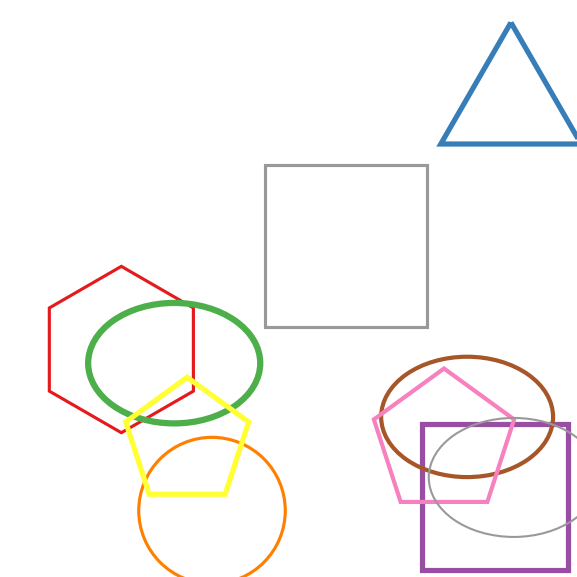[{"shape": "hexagon", "thickness": 1.5, "radius": 0.72, "center": [0.21, 0.394]}, {"shape": "triangle", "thickness": 2.5, "radius": 0.7, "center": [0.885, 0.82]}, {"shape": "oval", "thickness": 3, "radius": 0.75, "center": [0.302, 0.37]}, {"shape": "square", "thickness": 2.5, "radius": 0.63, "center": [0.857, 0.138]}, {"shape": "circle", "thickness": 1.5, "radius": 0.63, "center": [0.367, 0.115]}, {"shape": "pentagon", "thickness": 2.5, "radius": 0.56, "center": [0.324, 0.234]}, {"shape": "oval", "thickness": 2, "radius": 0.74, "center": [0.809, 0.277]}, {"shape": "pentagon", "thickness": 2, "radius": 0.64, "center": [0.769, 0.233]}, {"shape": "oval", "thickness": 1, "radius": 0.74, "center": [0.89, 0.172]}, {"shape": "square", "thickness": 1.5, "radius": 0.7, "center": [0.599, 0.573]}]